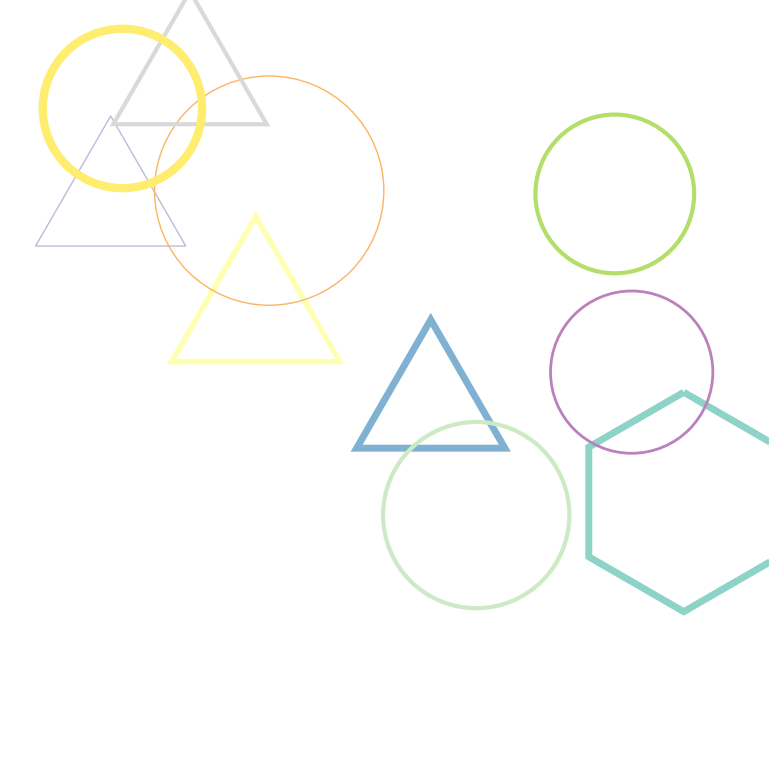[{"shape": "hexagon", "thickness": 2.5, "radius": 0.71, "center": [0.888, 0.348]}, {"shape": "triangle", "thickness": 2, "radius": 0.63, "center": [0.332, 0.593]}, {"shape": "triangle", "thickness": 0.5, "radius": 0.56, "center": [0.144, 0.737]}, {"shape": "triangle", "thickness": 2.5, "radius": 0.56, "center": [0.559, 0.474]}, {"shape": "circle", "thickness": 0.5, "radius": 0.74, "center": [0.35, 0.752]}, {"shape": "circle", "thickness": 1.5, "radius": 0.52, "center": [0.798, 0.748]}, {"shape": "triangle", "thickness": 1.5, "radius": 0.58, "center": [0.247, 0.896]}, {"shape": "circle", "thickness": 1, "radius": 0.53, "center": [0.82, 0.517]}, {"shape": "circle", "thickness": 1.5, "radius": 0.6, "center": [0.618, 0.331]}, {"shape": "circle", "thickness": 3, "radius": 0.52, "center": [0.159, 0.859]}]